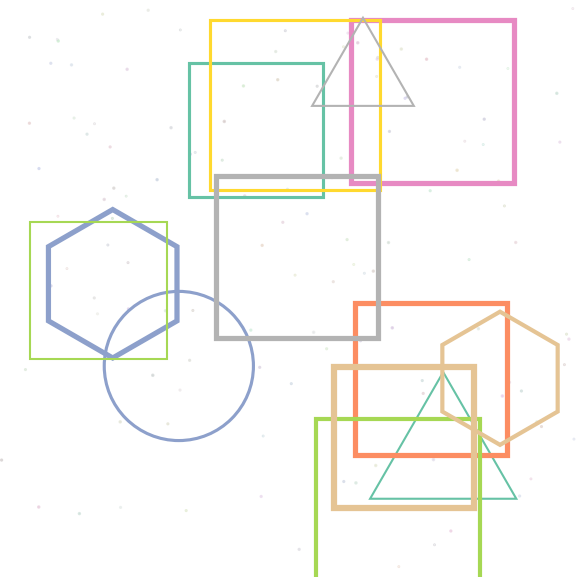[{"shape": "triangle", "thickness": 1, "radius": 0.73, "center": [0.767, 0.209]}, {"shape": "square", "thickness": 1.5, "radius": 0.58, "center": [0.443, 0.774]}, {"shape": "square", "thickness": 2.5, "radius": 0.66, "center": [0.746, 0.343]}, {"shape": "circle", "thickness": 1.5, "radius": 0.65, "center": [0.31, 0.365]}, {"shape": "hexagon", "thickness": 2.5, "radius": 0.64, "center": [0.195, 0.508]}, {"shape": "square", "thickness": 2.5, "radius": 0.71, "center": [0.749, 0.823]}, {"shape": "square", "thickness": 1, "radius": 0.59, "center": [0.17, 0.496]}, {"shape": "square", "thickness": 2, "radius": 0.71, "center": [0.69, 0.131]}, {"shape": "square", "thickness": 1.5, "radius": 0.74, "center": [0.51, 0.818]}, {"shape": "square", "thickness": 3, "radius": 0.61, "center": [0.7, 0.242]}, {"shape": "hexagon", "thickness": 2, "radius": 0.58, "center": [0.866, 0.344]}, {"shape": "square", "thickness": 2.5, "radius": 0.7, "center": [0.514, 0.555]}, {"shape": "triangle", "thickness": 1, "radius": 0.51, "center": [0.629, 0.867]}]